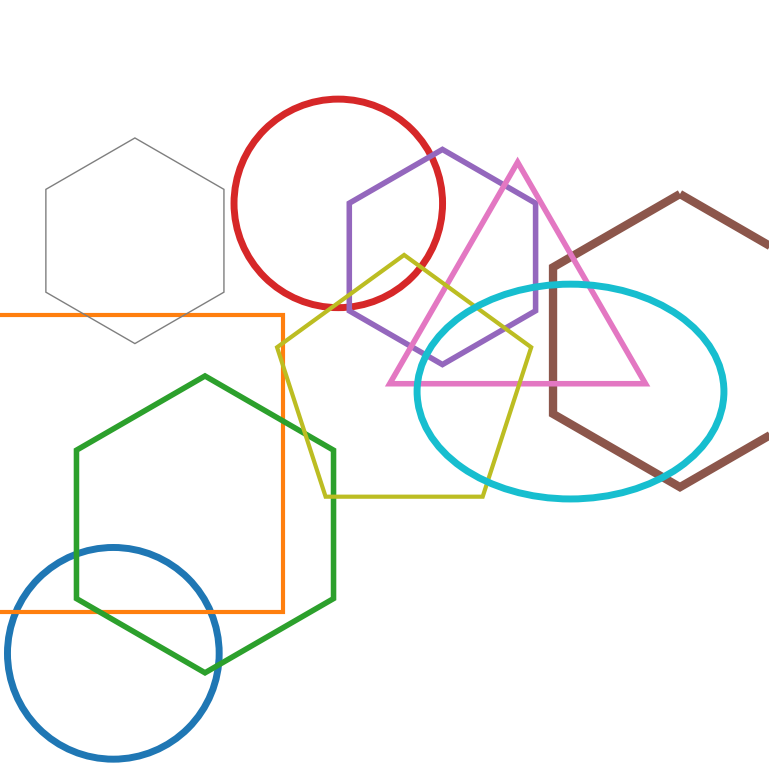[{"shape": "circle", "thickness": 2.5, "radius": 0.69, "center": [0.147, 0.152]}, {"shape": "square", "thickness": 1.5, "radius": 0.96, "center": [0.175, 0.398]}, {"shape": "hexagon", "thickness": 2, "radius": 0.96, "center": [0.266, 0.319]}, {"shape": "circle", "thickness": 2.5, "radius": 0.68, "center": [0.439, 0.736]}, {"shape": "hexagon", "thickness": 2, "radius": 0.7, "center": [0.575, 0.666]}, {"shape": "hexagon", "thickness": 3, "radius": 0.95, "center": [0.883, 0.558]}, {"shape": "triangle", "thickness": 2, "radius": 0.96, "center": [0.672, 0.598]}, {"shape": "hexagon", "thickness": 0.5, "radius": 0.67, "center": [0.175, 0.687]}, {"shape": "pentagon", "thickness": 1.5, "radius": 0.87, "center": [0.525, 0.495]}, {"shape": "oval", "thickness": 2.5, "radius": 1.0, "center": [0.741, 0.491]}]